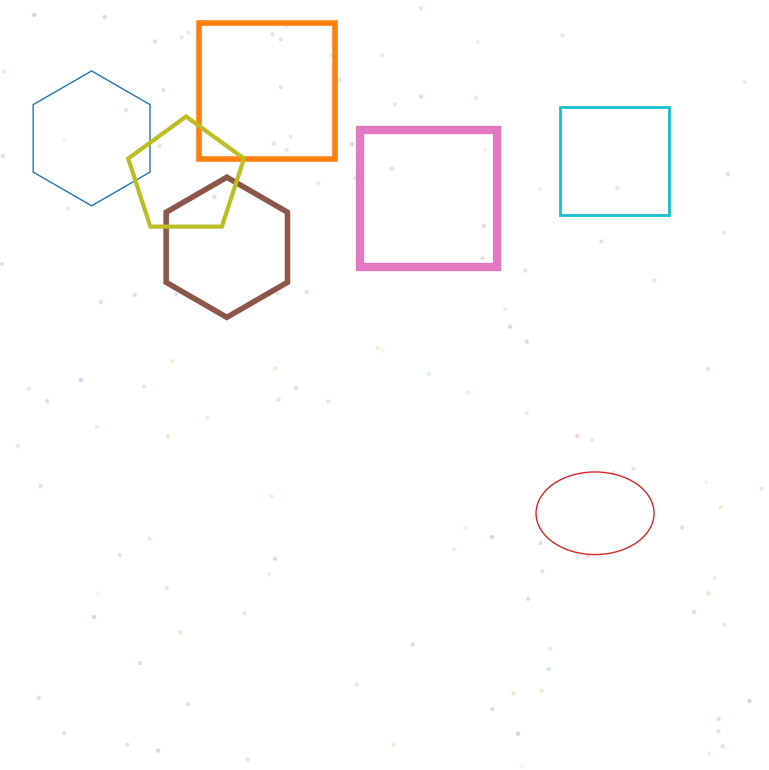[{"shape": "hexagon", "thickness": 0.5, "radius": 0.44, "center": [0.119, 0.82]}, {"shape": "square", "thickness": 2, "radius": 0.44, "center": [0.346, 0.882]}, {"shape": "oval", "thickness": 0.5, "radius": 0.38, "center": [0.773, 0.333]}, {"shape": "hexagon", "thickness": 2, "radius": 0.45, "center": [0.295, 0.679]}, {"shape": "square", "thickness": 3, "radius": 0.44, "center": [0.556, 0.742]}, {"shape": "pentagon", "thickness": 1.5, "radius": 0.4, "center": [0.242, 0.77]}, {"shape": "square", "thickness": 1, "radius": 0.35, "center": [0.798, 0.791]}]